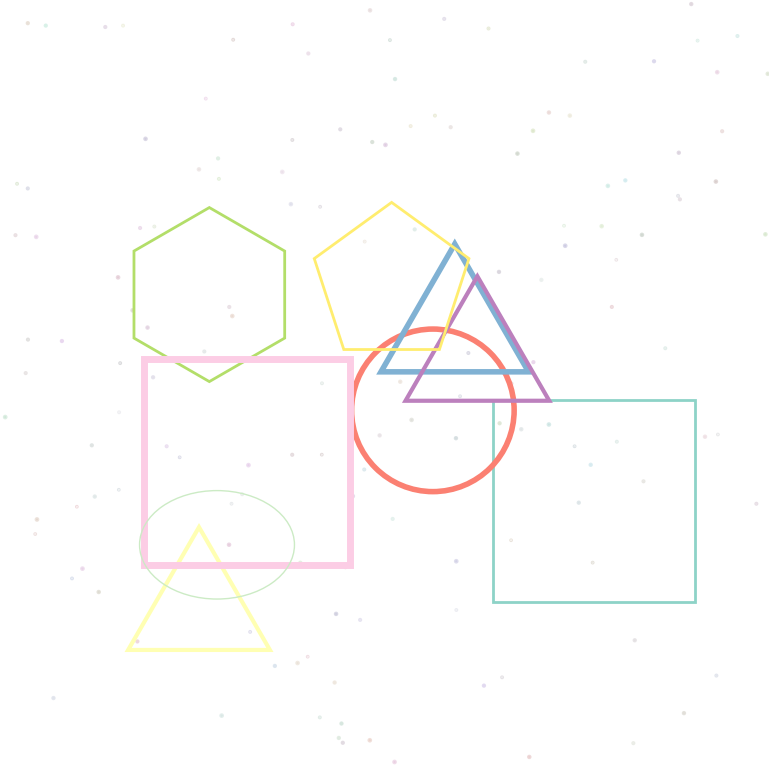[{"shape": "square", "thickness": 1, "radius": 0.66, "center": [0.772, 0.349]}, {"shape": "triangle", "thickness": 1.5, "radius": 0.53, "center": [0.258, 0.209]}, {"shape": "circle", "thickness": 2, "radius": 0.53, "center": [0.562, 0.467]}, {"shape": "triangle", "thickness": 2, "radius": 0.55, "center": [0.591, 0.572]}, {"shape": "hexagon", "thickness": 1, "radius": 0.57, "center": [0.272, 0.617]}, {"shape": "square", "thickness": 2.5, "radius": 0.67, "center": [0.321, 0.4]}, {"shape": "triangle", "thickness": 1.5, "radius": 0.54, "center": [0.62, 0.533]}, {"shape": "oval", "thickness": 0.5, "radius": 0.5, "center": [0.282, 0.292]}, {"shape": "pentagon", "thickness": 1, "radius": 0.53, "center": [0.509, 0.632]}]